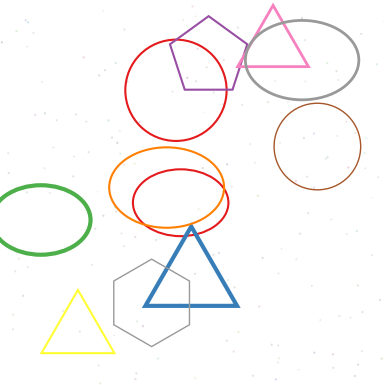[{"shape": "oval", "thickness": 1.5, "radius": 0.62, "center": [0.469, 0.473]}, {"shape": "circle", "thickness": 1.5, "radius": 0.66, "center": [0.457, 0.765]}, {"shape": "triangle", "thickness": 3, "radius": 0.69, "center": [0.497, 0.274]}, {"shape": "oval", "thickness": 3, "radius": 0.64, "center": [0.106, 0.429]}, {"shape": "pentagon", "thickness": 1.5, "radius": 0.53, "center": [0.542, 0.852]}, {"shape": "oval", "thickness": 1.5, "radius": 0.75, "center": [0.433, 0.513]}, {"shape": "triangle", "thickness": 1.5, "radius": 0.55, "center": [0.202, 0.137]}, {"shape": "circle", "thickness": 1, "radius": 0.56, "center": [0.824, 0.619]}, {"shape": "triangle", "thickness": 2, "radius": 0.53, "center": [0.709, 0.88]}, {"shape": "hexagon", "thickness": 1, "radius": 0.57, "center": [0.394, 0.213]}, {"shape": "oval", "thickness": 2, "radius": 0.74, "center": [0.785, 0.844]}]